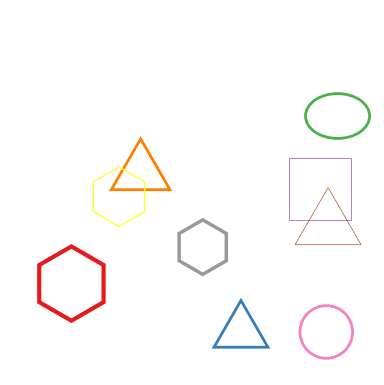[{"shape": "hexagon", "thickness": 3, "radius": 0.48, "center": [0.185, 0.263]}, {"shape": "triangle", "thickness": 2, "radius": 0.4, "center": [0.626, 0.139]}, {"shape": "oval", "thickness": 2, "radius": 0.42, "center": [0.877, 0.699]}, {"shape": "square", "thickness": 0.5, "radius": 0.4, "center": [0.832, 0.51]}, {"shape": "triangle", "thickness": 2, "radius": 0.44, "center": [0.365, 0.551]}, {"shape": "hexagon", "thickness": 1, "radius": 0.39, "center": [0.309, 0.489]}, {"shape": "triangle", "thickness": 0.5, "radius": 0.5, "center": [0.852, 0.414]}, {"shape": "circle", "thickness": 2, "radius": 0.34, "center": [0.847, 0.138]}, {"shape": "hexagon", "thickness": 2.5, "radius": 0.35, "center": [0.527, 0.358]}]